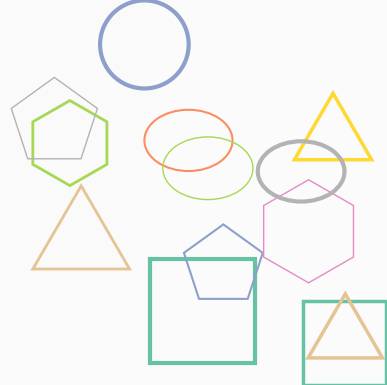[{"shape": "square", "thickness": 3, "radius": 0.68, "center": [0.522, 0.193]}, {"shape": "square", "thickness": 2.5, "radius": 0.54, "center": [0.889, 0.109]}, {"shape": "oval", "thickness": 1.5, "radius": 0.57, "center": [0.486, 0.635]}, {"shape": "circle", "thickness": 3, "radius": 0.57, "center": [0.373, 0.885]}, {"shape": "pentagon", "thickness": 1.5, "radius": 0.53, "center": [0.576, 0.31]}, {"shape": "hexagon", "thickness": 1, "radius": 0.67, "center": [0.796, 0.399]}, {"shape": "hexagon", "thickness": 2, "radius": 0.55, "center": [0.18, 0.628]}, {"shape": "oval", "thickness": 1, "radius": 0.58, "center": [0.536, 0.563]}, {"shape": "triangle", "thickness": 2.5, "radius": 0.58, "center": [0.859, 0.643]}, {"shape": "triangle", "thickness": 2.5, "radius": 0.55, "center": [0.891, 0.126]}, {"shape": "triangle", "thickness": 2, "radius": 0.72, "center": [0.209, 0.373]}, {"shape": "pentagon", "thickness": 1, "radius": 0.58, "center": [0.14, 0.682]}, {"shape": "oval", "thickness": 3, "radius": 0.56, "center": [0.777, 0.555]}]